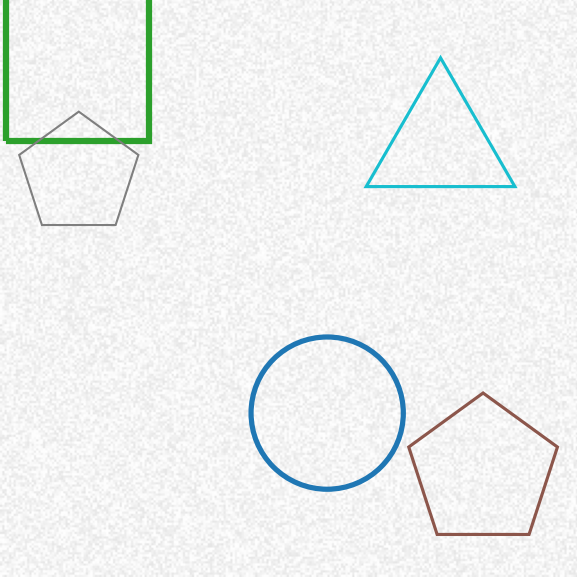[{"shape": "circle", "thickness": 2.5, "radius": 0.66, "center": [0.567, 0.284]}, {"shape": "square", "thickness": 3, "radius": 0.62, "center": [0.134, 0.879]}, {"shape": "pentagon", "thickness": 1.5, "radius": 0.68, "center": [0.837, 0.183]}, {"shape": "pentagon", "thickness": 1, "radius": 0.54, "center": [0.136, 0.697]}, {"shape": "triangle", "thickness": 1.5, "radius": 0.74, "center": [0.763, 0.75]}]